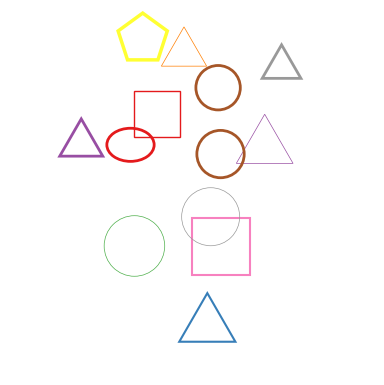[{"shape": "oval", "thickness": 2, "radius": 0.31, "center": [0.339, 0.624]}, {"shape": "square", "thickness": 1, "radius": 0.3, "center": [0.408, 0.705]}, {"shape": "triangle", "thickness": 1.5, "radius": 0.42, "center": [0.538, 0.154]}, {"shape": "circle", "thickness": 0.5, "radius": 0.39, "center": [0.349, 0.361]}, {"shape": "triangle", "thickness": 0.5, "radius": 0.43, "center": [0.687, 0.618]}, {"shape": "triangle", "thickness": 2, "radius": 0.32, "center": [0.211, 0.627]}, {"shape": "triangle", "thickness": 0.5, "radius": 0.34, "center": [0.478, 0.862]}, {"shape": "pentagon", "thickness": 2.5, "radius": 0.34, "center": [0.371, 0.899]}, {"shape": "circle", "thickness": 2, "radius": 0.29, "center": [0.566, 0.772]}, {"shape": "circle", "thickness": 2, "radius": 0.31, "center": [0.573, 0.6]}, {"shape": "square", "thickness": 1.5, "radius": 0.37, "center": [0.574, 0.36]}, {"shape": "circle", "thickness": 0.5, "radius": 0.38, "center": [0.547, 0.437]}, {"shape": "triangle", "thickness": 2, "radius": 0.29, "center": [0.731, 0.826]}]